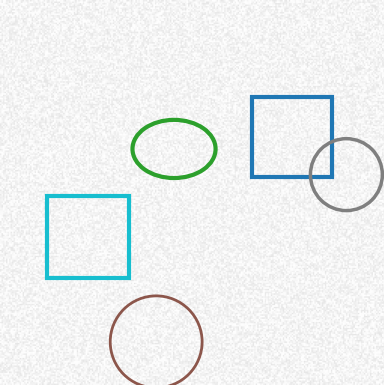[{"shape": "square", "thickness": 3, "radius": 0.52, "center": [0.758, 0.644]}, {"shape": "oval", "thickness": 3, "radius": 0.54, "center": [0.452, 0.613]}, {"shape": "circle", "thickness": 2, "radius": 0.6, "center": [0.406, 0.112]}, {"shape": "circle", "thickness": 2.5, "radius": 0.47, "center": [0.9, 0.546]}, {"shape": "square", "thickness": 3, "radius": 0.53, "center": [0.229, 0.385]}]